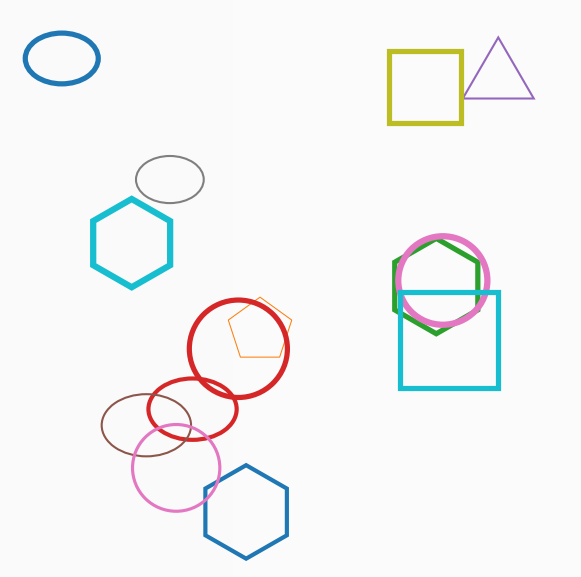[{"shape": "hexagon", "thickness": 2, "radius": 0.4, "center": [0.423, 0.113]}, {"shape": "oval", "thickness": 2.5, "radius": 0.31, "center": [0.106, 0.898]}, {"shape": "pentagon", "thickness": 0.5, "radius": 0.29, "center": [0.447, 0.427]}, {"shape": "hexagon", "thickness": 2.5, "radius": 0.41, "center": [0.751, 0.504]}, {"shape": "circle", "thickness": 2.5, "radius": 0.42, "center": [0.41, 0.395]}, {"shape": "oval", "thickness": 2, "radius": 0.38, "center": [0.331, 0.291]}, {"shape": "triangle", "thickness": 1, "radius": 0.35, "center": [0.857, 0.864]}, {"shape": "oval", "thickness": 1, "radius": 0.38, "center": [0.252, 0.263]}, {"shape": "circle", "thickness": 3, "radius": 0.38, "center": [0.762, 0.513]}, {"shape": "circle", "thickness": 1.5, "radius": 0.38, "center": [0.303, 0.189]}, {"shape": "oval", "thickness": 1, "radius": 0.29, "center": [0.292, 0.688]}, {"shape": "square", "thickness": 2.5, "radius": 0.31, "center": [0.732, 0.848]}, {"shape": "square", "thickness": 2.5, "radius": 0.42, "center": [0.773, 0.41]}, {"shape": "hexagon", "thickness": 3, "radius": 0.38, "center": [0.227, 0.578]}]